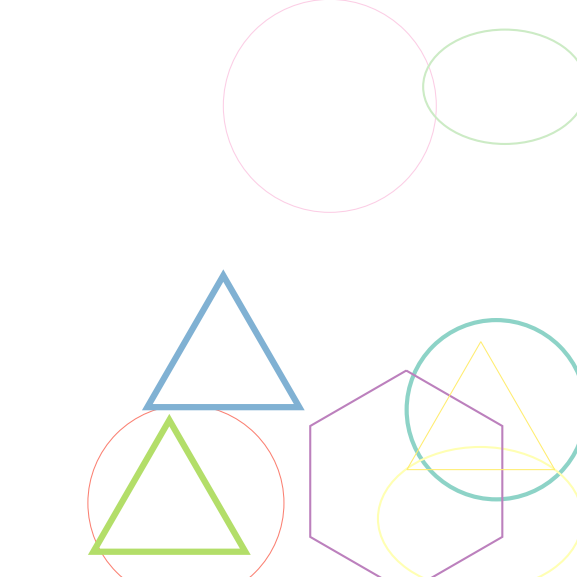[{"shape": "circle", "thickness": 2, "radius": 0.78, "center": [0.859, 0.29]}, {"shape": "oval", "thickness": 1, "radius": 0.89, "center": [0.832, 0.101]}, {"shape": "circle", "thickness": 0.5, "radius": 0.85, "center": [0.322, 0.128]}, {"shape": "triangle", "thickness": 3, "radius": 0.76, "center": [0.387, 0.37]}, {"shape": "triangle", "thickness": 3, "radius": 0.76, "center": [0.293, 0.12]}, {"shape": "circle", "thickness": 0.5, "radius": 0.92, "center": [0.571, 0.816]}, {"shape": "hexagon", "thickness": 1, "radius": 0.96, "center": [0.704, 0.165]}, {"shape": "oval", "thickness": 1, "radius": 0.71, "center": [0.874, 0.849]}, {"shape": "triangle", "thickness": 0.5, "radius": 0.74, "center": [0.833, 0.26]}]